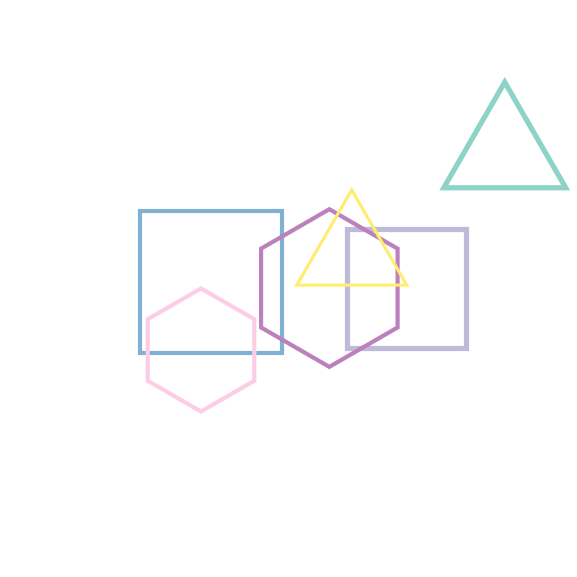[{"shape": "triangle", "thickness": 2.5, "radius": 0.61, "center": [0.874, 0.735]}, {"shape": "square", "thickness": 2.5, "radius": 0.51, "center": [0.704, 0.499]}, {"shape": "square", "thickness": 2, "radius": 0.61, "center": [0.366, 0.511]}, {"shape": "hexagon", "thickness": 2, "radius": 0.53, "center": [0.348, 0.393]}, {"shape": "hexagon", "thickness": 2, "radius": 0.68, "center": [0.57, 0.5]}, {"shape": "triangle", "thickness": 1.5, "radius": 0.55, "center": [0.609, 0.56]}]